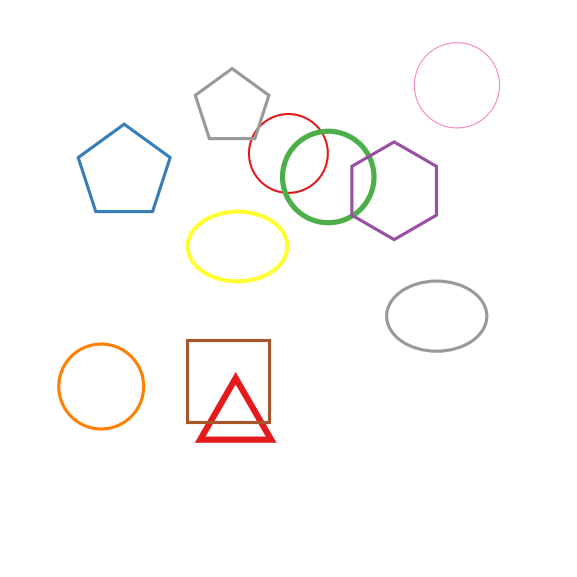[{"shape": "triangle", "thickness": 3, "radius": 0.35, "center": [0.408, 0.273]}, {"shape": "circle", "thickness": 1, "radius": 0.34, "center": [0.499, 0.733]}, {"shape": "pentagon", "thickness": 1.5, "radius": 0.42, "center": [0.215, 0.7]}, {"shape": "circle", "thickness": 2.5, "radius": 0.4, "center": [0.568, 0.693]}, {"shape": "hexagon", "thickness": 1.5, "radius": 0.42, "center": [0.683, 0.669]}, {"shape": "circle", "thickness": 1.5, "radius": 0.37, "center": [0.175, 0.33]}, {"shape": "oval", "thickness": 2, "radius": 0.43, "center": [0.411, 0.572]}, {"shape": "square", "thickness": 1.5, "radius": 0.36, "center": [0.395, 0.34]}, {"shape": "circle", "thickness": 0.5, "radius": 0.37, "center": [0.791, 0.851]}, {"shape": "pentagon", "thickness": 1.5, "radius": 0.34, "center": [0.402, 0.813]}, {"shape": "oval", "thickness": 1.5, "radius": 0.43, "center": [0.756, 0.452]}]